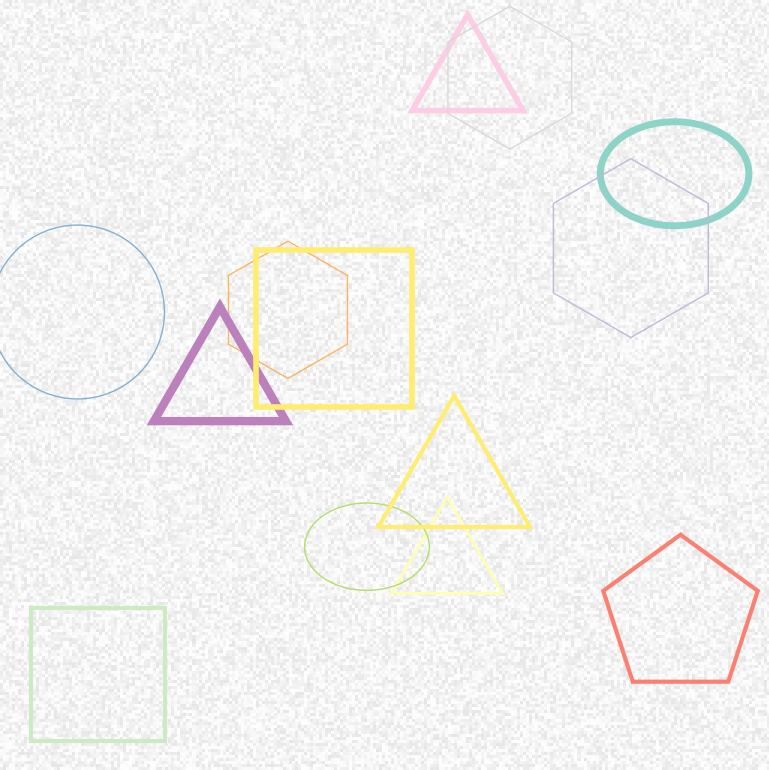[{"shape": "oval", "thickness": 2.5, "radius": 0.48, "center": [0.876, 0.774]}, {"shape": "triangle", "thickness": 1, "radius": 0.42, "center": [0.581, 0.271]}, {"shape": "hexagon", "thickness": 0.5, "radius": 0.58, "center": [0.819, 0.678]}, {"shape": "pentagon", "thickness": 1.5, "radius": 0.53, "center": [0.884, 0.2]}, {"shape": "circle", "thickness": 0.5, "radius": 0.56, "center": [0.101, 0.595]}, {"shape": "hexagon", "thickness": 0.5, "radius": 0.45, "center": [0.374, 0.598]}, {"shape": "oval", "thickness": 0.5, "radius": 0.4, "center": [0.477, 0.29]}, {"shape": "triangle", "thickness": 2, "radius": 0.42, "center": [0.607, 0.898]}, {"shape": "hexagon", "thickness": 0.5, "radius": 0.46, "center": [0.662, 0.899]}, {"shape": "triangle", "thickness": 3, "radius": 0.5, "center": [0.286, 0.503]}, {"shape": "square", "thickness": 1.5, "radius": 0.43, "center": [0.127, 0.124]}, {"shape": "square", "thickness": 2, "radius": 0.51, "center": [0.434, 0.574]}, {"shape": "triangle", "thickness": 1.5, "radius": 0.57, "center": [0.59, 0.372]}]